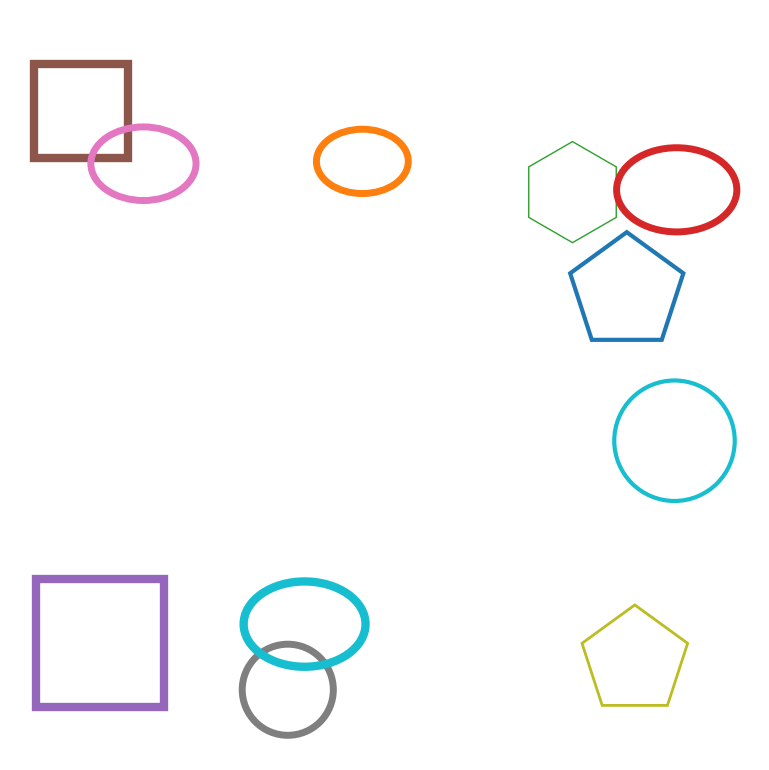[{"shape": "pentagon", "thickness": 1.5, "radius": 0.39, "center": [0.814, 0.621]}, {"shape": "oval", "thickness": 2.5, "radius": 0.3, "center": [0.471, 0.79]}, {"shape": "hexagon", "thickness": 0.5, "radius": 0.33, "center": [0.744, 0.75]}, {"shape": "oval", "thickness": 2.5, "radius": 0.39, "center": [0.879, 0.753]}, {"shape": "square", "thickness": 3, "radius": 0.42, "center": [0.13, 0.165]}, {"shape": "square", "thickness": 3, "radius": 0.31, "center": [0.105, 0.856]}, {"shape": "oval", "thickness": 2.5, "radius": 0.34, "center": [0.186, 0.787]}, {"shape": "circle", "thickness": 2.5, "radius": 0.3, "center": [0.374, 0.104]}, {"shape": "pentagon", "thickness": 1, "radius": 0.36, "center": [0.824, 0.142]}, {"shape": "circle", "thickness": 1.5, "radius": 0.39, "center": [0.876, 0.428]}, {"shape": "oval", "thickness": 3, "radius": 0.4, "center": [0.396, 0.189]}]